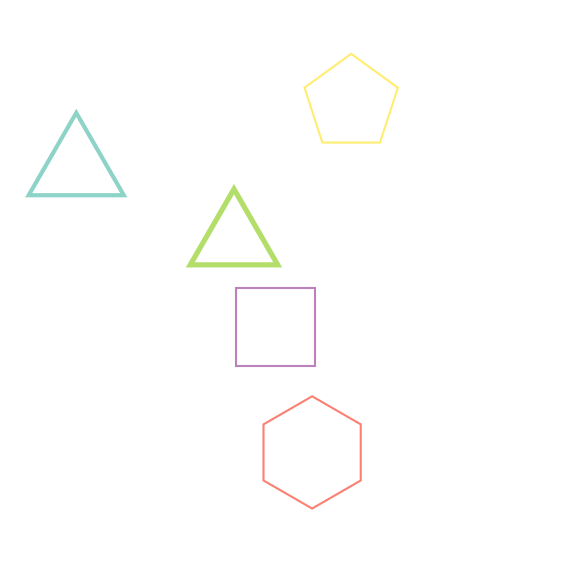[{"shape": "triangle", "thickness": 2, "radius": 0.48, "center": [0.132, 0.709]}, {"shape": "hexagon", "thickness": 1, "radius": 0.49, "center": [0.54, 0.216]}, {"shape": "triangle", "thickness": 2.5, "radius": 0.44, "center": [0.405, 0.584]}, {"shape": "square", "thickness": 1, "radius": 0.34, "center": [0.477, 0.433]}, {"shape": "pentagon", "thickness": 1, "radius": 0.42, "center": [0.608, 0.821]}]